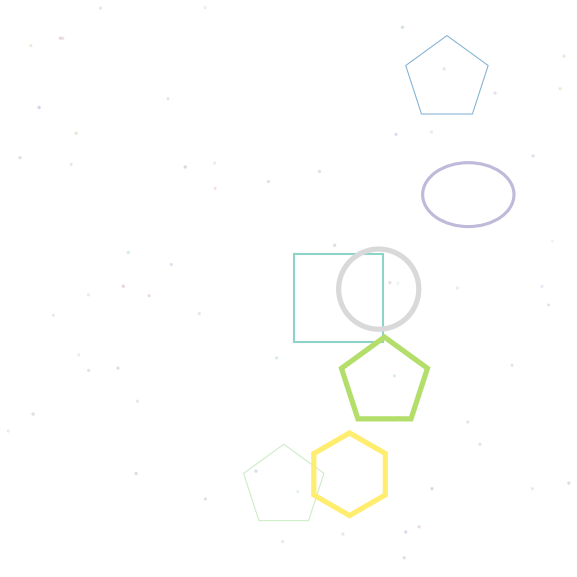[{"shape": "square", "thickness": 1, "radius": 0.38, "center": [0.586, 0.483]}, {"shape": "oval", "thickness": 1.5, "radius": 0.4, "center": [0.811, 0.662]}, {"shape": "pentagon", "thickness": 0.5, "radius": 0.38, "center": [0.774, 0.862]}, {"shape": "pentagon", "thickness": 2.5, "radius": 0.39, "center": [0.666, 0.337]}, {"shape": "circle", "thickness": 2.5, "radius": 0.35, "center": [0.656, 0.498]}, {"shape": "pentagon", "thickness": 0.5, "radius": 0.37, "center": [0.491, 0.157]}, {"shape": "hexagon", "thickness": 2.5, "radius": 0.36, "center": [0.605, 0.178]}]